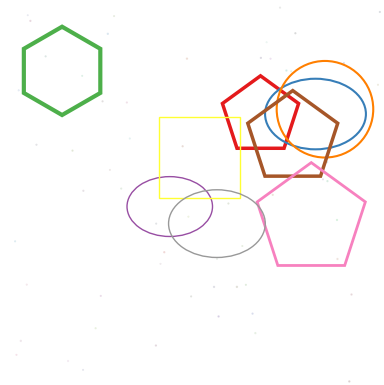[{"shape": "pentagon", "thickness": 2.5, "radius": 0.52, "center": [0.677, 0.699]}, {"shape": "oval", "thickness": 1.5, "radius": 0.65, "center": [0.819, 0.704]}, {"shape": "hexagon", "thickness": 3, "radius": 0.57, "center": [0.161, 0.816]}, {"shape": "oval", "thickness": 1, "radius": 0.56, "center": [0.441, 0.463]}, {"shape": "circle", "thickness": 1.5, "radius": 0.63, "center": [0.844, 0.716]}, {"shape": "square", "thickness": 1, "radius": 0.52, "center": [0.518, 0.59]}, {"shape": "pentagon", "thickness": 2.5, "radius": 0.61, "center": [0.76, 0.642]}, {"shape": "pentagon", "thickness": 2, "radius": 0.74, "center": [0.808, 0.43]}, {"shape": "oval", "thickness": 1, "radius": 0.63, "center": [0.563, 0.419]}]